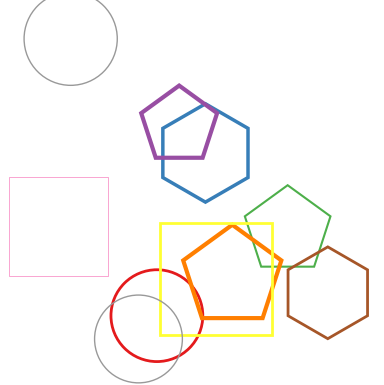[{"shape": "circle", "thickness": 2, "radius": 0.6, "center": [0.407, 0.18]}, {"shape": "hexagon", "thickness": 2.5, "radius": 0.64, "center": [0.534, 0.603]}, {"shape": "pentagon", "thickness": 1.5, "radius": 0.58, "center": [0.747, 0.402]}, {"shape": "pentagon", "thickness": 3, "radius": 0.52, "center": [0.465, 0.674]}, {"shape": "pentagon", "thickness": 3, "radius": 0.67, "center": [0.603, 0.282]}, {"shape": "square", "thickness": 2, "radius": 0.73, "center": [0.562, 0.276]}, {"shape": "hexagon", "thickness": 2, "radius": 0.6, "center": [0.851, 0.24]}, {"shape": "square", "thickness": 0.5, "radius": 0.64, "center": [0.153, 0.412]}, {"shape": "circle", "thickness": 1, "radius": 0.57, "center": [0.36, 0.12]}, {"shape": "circle", "thickness": 1, "radius": 0.61, "center": [0.184, 0.899]}]